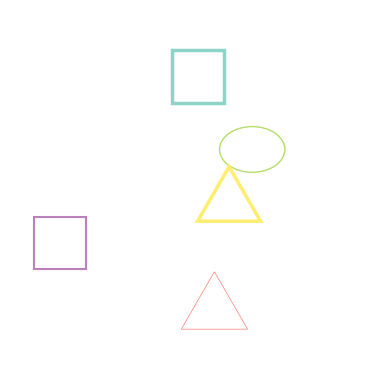[{"shape": "square", "thickness": 2.5, "radius": 0.34, "center": [0.515, 0.801]}, {"shape": "triangle", "thickness": 0.5, "radius": 0.5, "center": [0.557, 0.195]}, {"shape": "oval", "thickness": 1, "radius": 0.42, "center": [0.655, 0.612]}, {"shape": "square", "thickness": 1.5, "radius": 0.34, "center": [0.156, 0.369]}, {"shape": "triangle", "thickness": 2.5, "radius": 0.47, "center": [0.595, 0.473]}]